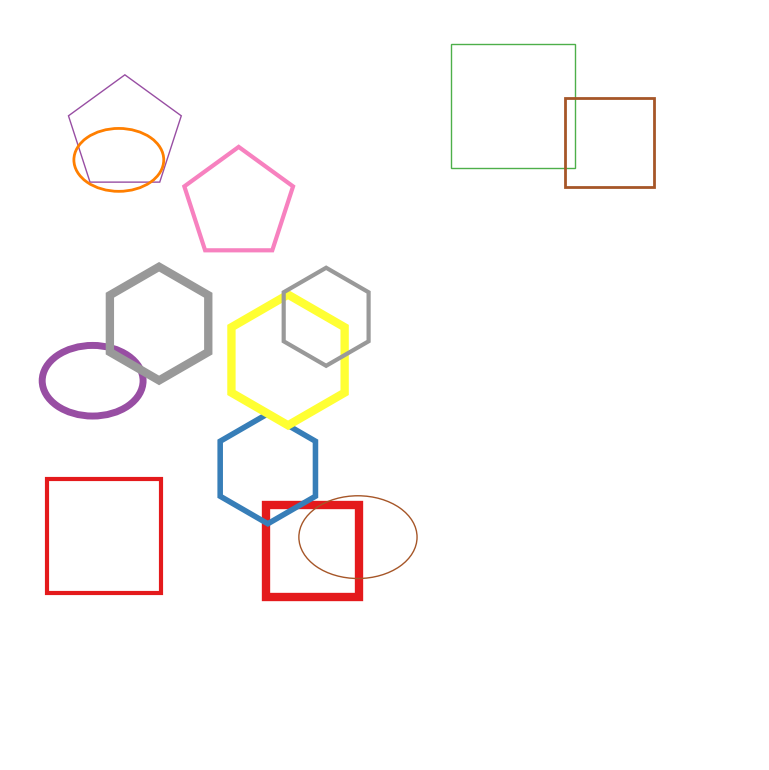[{"shape": "square", "thickness": 3, "radius": 0.3, "center": [0.406, 0.284]}, {"shape": "square", "thickness": 1.5, "radius": 0.37, "center": [0.135, 0.304]}, {"shape": "hexagon", "thickness": 2, "radius": 0.36, "center": [0.348, 0.391]}, {"shape": "square", "thickness": 0.5, "radius": 0.4, "center": [0.666, 0.862]}, {"shape": "oval", "thickness": 2.5, "radius": 0.33, "center": [0.12, 0.506]}, {"shape": "pentagon", "thickness": 0.5, "radius": 0.39, "center": [0.162, 0.826]}, {"shape": "oval", "thickness": 1, "radius": 0.29, "center": [0.154, 0.792]}, {"shape": "hexagon", "thickness": 3, "radius": 0.42, "center": [0.374, 0.533]}, {"shape": "square", "thickness": 1, "radius": 0.29, "center": [0.791, 0.815]}, {"shape": "oval", "thickness": 0.5, "radius": 0.38, "center": [0.465, 0.302]}, {"shape": "pentagon", "thickness": 1.5, "radius": 0.37, "center": [0.31, 0.735]}, {"shape": "hexagon", "thickness": 1.5, "radius": 0.32, "center": [0.424, 0.589]}, {"shape": "hexagon", "thickness": 3, "radius": 0.37, "center": [0.207, 0.58]}]